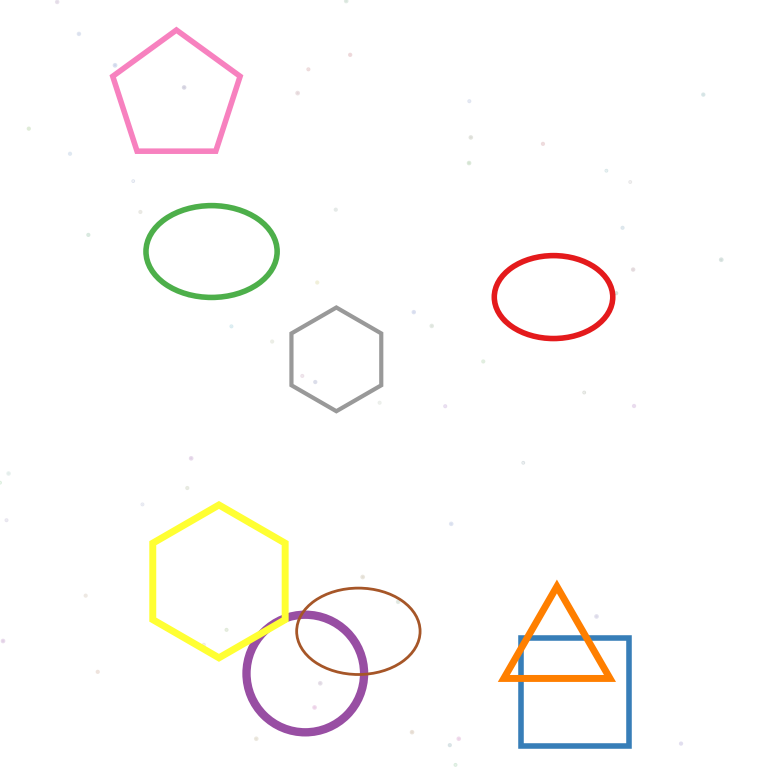[{"shape": "oval", "thickness": 2, "radius": 0.38, "center": [0.719, 0.614]}, {"shape": "square", "thickness": 2, "radius": 0.35, "center": [0.746, 0.101]}, {"shape": "oval", "thickness": 2, "radius": 0.43, "center": [0.275, 0.673]}, {"shape": "circle", "thickness": 3, "radius": 0.38, "center": [0.396, 0.125]}, {"shape": "triangle", "thickness": 2.5, "radius": 0.4, "center": [0.723, 0.159]}, {"shape": "hexagon", "thickness": 2.5, "radius": 0.5, "center": [0.284, 0.245]}, {"shape": "oval", "thickness": 1, "radius": 0.4, "center": [0.465, 0.18]}, {"shape": "pentagon", "thickness": 2, "radius": 0.43, "center": [0.229, 0.874]}, {"shape": "hexagon", "thickness": 1.5, "radius": 0.34, "center": [0.437, 0.533]}]